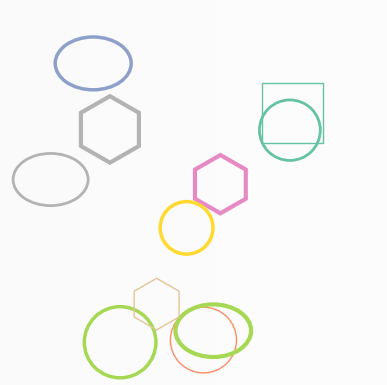[{"shape": "square", "thickness": 1, "radius": 0.39, "center": [0.754, 0.706]}, {"shape": "circle", "thickness": 2, "radius": 0.39, "center": [0.748, 0.662]}, {"shape": "circle", "thickness": 1, "radius": 0.43, "center": [0.525, 0.117]}, {"shape": "oval", "thickness": 2.5, "radius": 0.49, "center": [0.24, 0.835]}, {"shape": "hexagon", "thickness": 3, "radius": 0.38, "center": [0.569, 0.522]}, {"shape": "oval", "thickness": 3, "radius": 0.49, "center": [0.55, 0.141]}, {"shape": "circle", "thickness": 2.5, "radius": 0.46, "center": [0.31, 0.111]}, {"shape": "circle", "thickness": 2.5, "radius": 0.34, "center": [0.482, 0.408]}, {"shape": "hexagon", "thickness": 1, "radius": 0.33, "center": [0.404, 0.21]}, {"shape": "hexagon", "thickness": 3, "radius": 0.43, "center": [0.284, 0.664]}, {"shape": "oval", "thickness": 2, "radius": 0.48, "center": [0.131, 0.534]}]